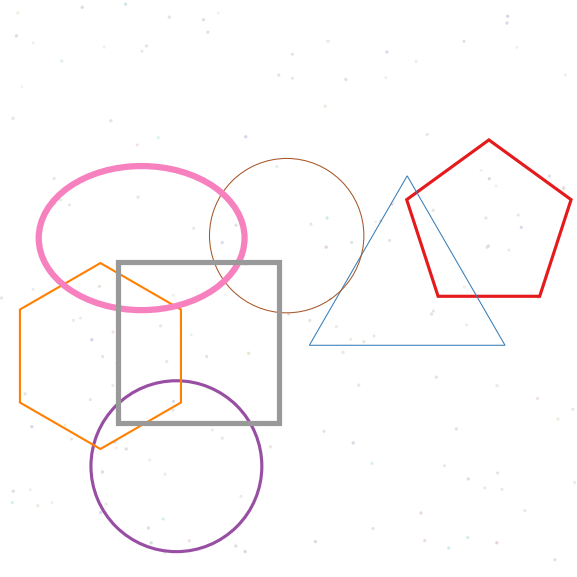[{"shape": "pentagon", "thickness": 1.5, "radius": 0.75, "center": [0.847, 0.607]}, {"shape": "triangle", "thickness": 0.5, "radius": 0.98, "center": [0.705, 0.499]}, {"shape": "circle", "thickness": 1.5, "radius": 0.74, "center": [0.305, 0.192]}, {"shape": "hexagon", "thickness": 1, "radius": 0.8, "center": [0.174, 0.383]}, {"shape": "circle", "thickness": 0.5, "radius": 0.67, "center": [0.496, 0.591]}, {"shape": "oval", "thickness": 3, "radius": 0.89, "center": [0.245, 0.587]}, {"shape": "square", "thickness": 2.5, "radius": 0.7, "center": [0.343, 0.406]}]